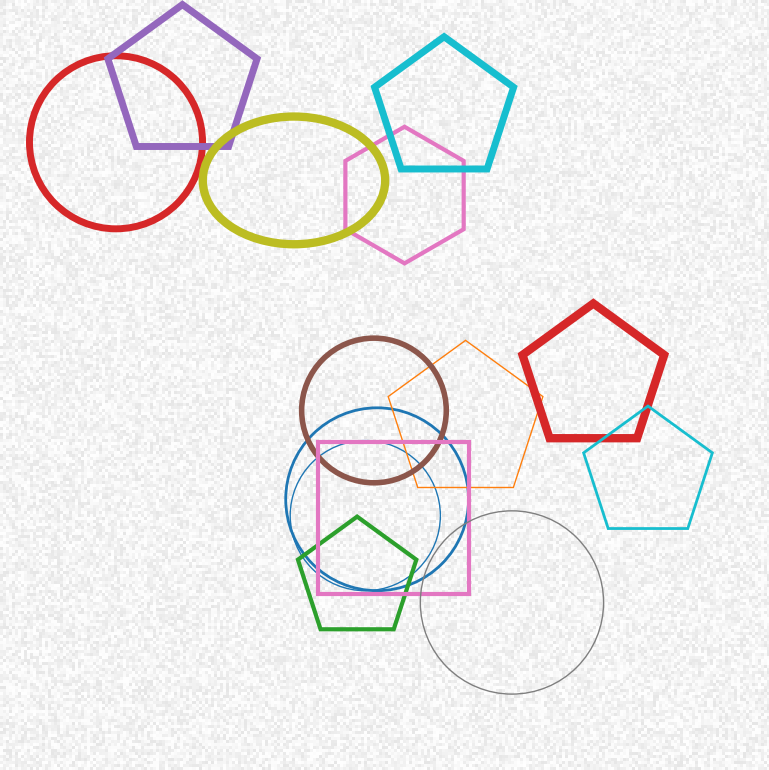[{"shape": "circle", "thickness": 0.5, "radius": 0.49, "center": [0.474, 0.33]}, {"shape": "circle", "thickness": 1, "radius": 0.59, "center": [0.49, 0.352]}, {"shape": "pentagon", "thickness": 0.5, "radius": 0.53, "center": [0.605, 0.452]}, {"shape": "pentagon", "thickness": 1.5, "radius": 0.4, "center": [0.464, 0.248]}, {"shape": "pentagon", "thickness": 3, "radius": 0.48, "center": [0.771, 0.509]}, {"shape": "circle", "thickness": 2.5, "radius": 0.56, "center": [0.151, 0.815]}, {"shape": "pentagon", "thickness": 2.5, "radius": 0.51, "center": [0.237, 0.892]}, {"shape": "circle", "thickness": 2, "radius": 0.47, "center": [0.486, 0.467]}, {"shape": "square", "thickness": 1.5, "radius": 0.49, "center": [0.511, 0.327]}, {"shape": "hexagon", "thickness": 1.5, "radius": 0.44, "center": [0.525, 0.747]}, {"shape": "circle", "thickness": 0.5, "radius": 0.6, "center": [0.665, 0.218]}, {"shape": "oval", "thickness": 3, "radius": 0.59, "center": [0.382, 0.766]}, {"shape": "pentagon", "thickness": 2.5, "radius": 0.47, "center": [0.577, 0.857]}, {"shape": "pentagon", "thickness": 1, "radius": 0.44, "center": [0.842, 0.385]}]